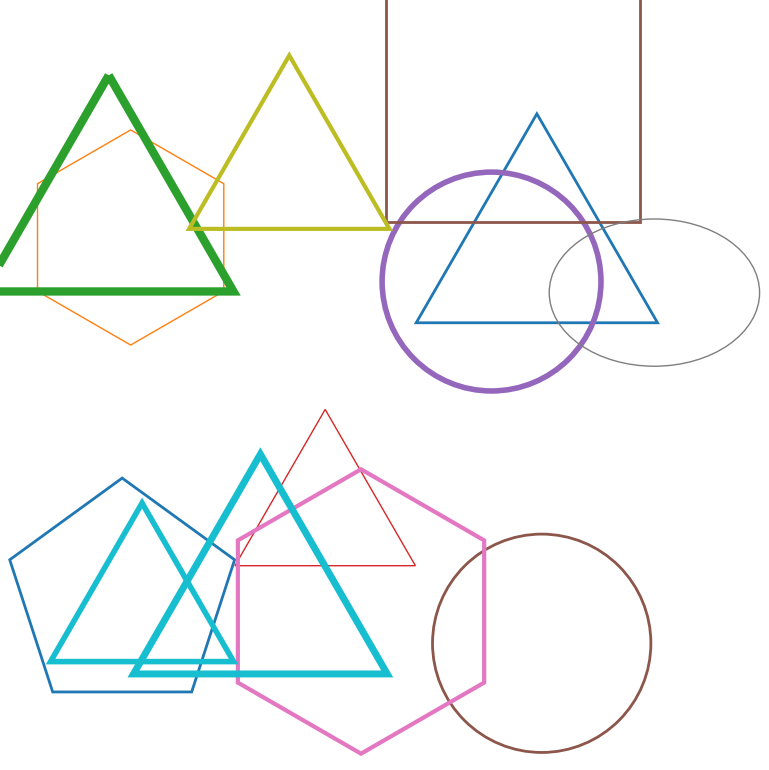[{"shape": "triangle", "thickness": 1, "radius": 0.9, "center": [0.697, 0.671]}, {"shape": "pentagon", "thickness": 1, "radius": 0.77, "center": [0.159, 0.226]}, {"shape": "hexagon", "thickness": 0.5, "radius": 0.7, "center": [0.17, 0.692]}, {"shape": "triangle", "thickness": 3, "radius": 0.94, "center": [0.141, 0.715]}, {"shape": "triangle", "thickness": 0.5, "radius": 0.68, "center": [0.422, 0.333]}, {"shape": "circle", "thickness": 2, "radius": 0.71, "center": [0.638, 0.634]}, {"shape": "square", "thickness": 1, "radius": 0.82, "center": [0.667, 0.876]}, {"shape": "circle", "thickness": 1, "radius": 0.71, "center": [0.704, 0.165]}, {"shape": "hexagon", "thickness": 1.5, "radius": 0.92, "center": [0.469, 0.206]}, {"shape": "oval", "thickness": 0.5, "radius": 0.68, "center": [0.85, 0.62]}, {"shape": "triangle", "thickness": 1.5, "radius": 0.75, "center": [0.376, 0.778]}, {"shape": "triangle", "thickness": 2.5, "radius": 0.95, "center": [0.338, 0.22]}, {"shape": "triangle", "thickness": 2, "radius": 0.69, "center": [0.185, 0.209]}]